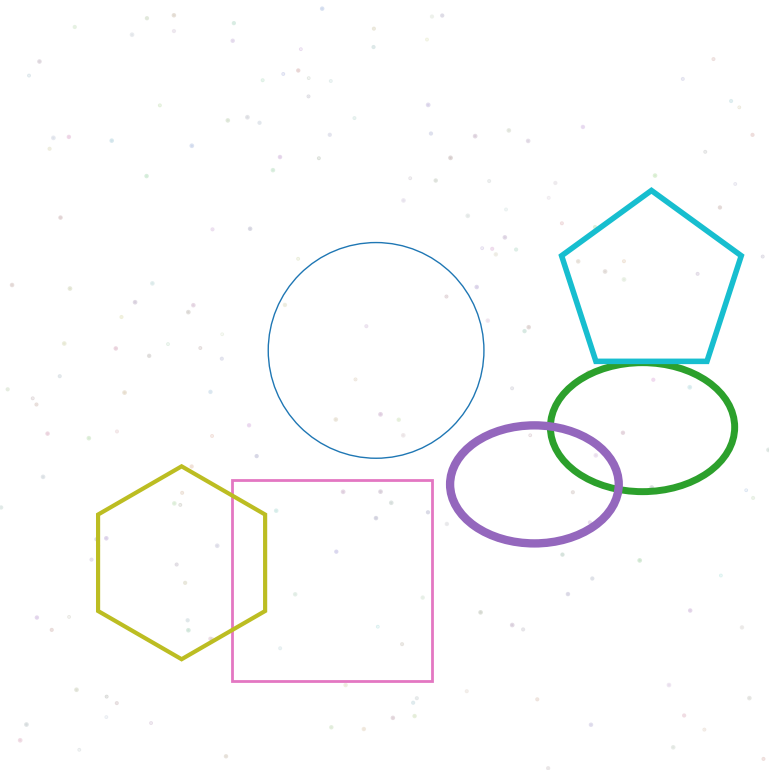[{"shape": "circle", "thickness": 0.5, "radius": 0.7, "center": [0.488, 0.545]}, {"shape": "oval", "thickness": 2.5, "radius": 0.6, "center": [0.834, 0.445]}, {"shape": "oval", "thickness": 3, "radius": 0.55, "center": [0.694, 0.371]}, {"shape": "square", "thickness": 1, "radius": 0.65, "center": [0.431, 0.246]}, {"shape": "hexagon", "thickness": 1.5, "radius": 0.63, "center": [0.236, 0.269]}, {"shape": "pentagon", "thickness": 2, "radius": 0.61, "center": [0.846, 0.63]}]